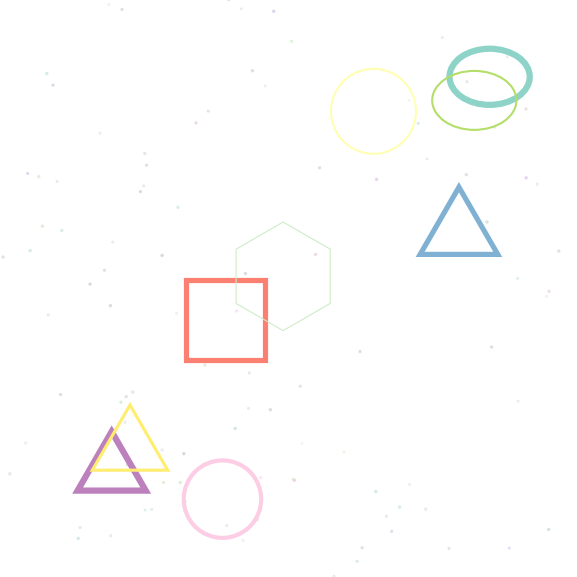[{"shape": "oval", "thickness": 3, "radius": 0.35, "center": [0.848, 0.866]}, {"shape": "circle", "thickness": 1, "radius": 0.37, "center": [0.647, 0.806]}, {"shape": "square", "thickness": 2.5, "radius": 0.34, "center": [0.39, 0.445]}, {"shape": "triangle", "thickness": 2.5, "radius": 0.39, "center": [0.795, 0.597]}, {"shape": "oval", "thickness": 1, "radius": 0.36, "center": [0.821, 0.825]}, {"shape": "circle", "thickness": 2, "radius": 0.34, "center": [0.385, 0.135]}, {"shape": "triangle", "thickness": 3, "radius": 0.34, "center": [0.193, 0.184]}, {"shape": "hexagon", "thickness": 0.5, "radius": 0.47, "center": [0.49, 0.521]}, {"shape": "triangle", "thickness": 1.5, "radius": 0.38, "center": [0.225, 0.223]}]